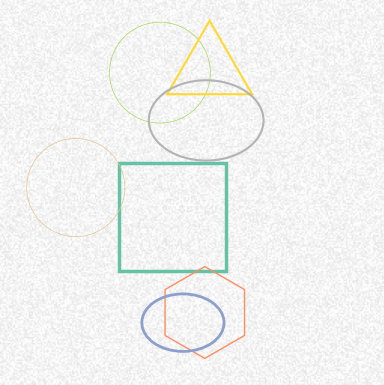[{"shape": "square", "thickness": 2.5, "radius": 0.7, "center": [0.448, 0.436]}, {"shape": "hexagon", "thickness": 1, "radius": 0.6, "center": [0.532, 0.188]}, {"shape": "oval", "thickness": 2, "radius": 0.53, "center": [0.475, 0.162]}, {"shape": "circle", "thickness": 0.5, "radius": 0.65, "center": [0.415, 0.811]}, {"shape": "triangle", "thickness": 1.5, "radius": 0.64, "center": [0.544, 0.819]}, {"shape": "circle", "thickness": 0.5, "radius": 0.64, "center": [0.197, 0.513]}, {"shape": "oval", "thickness": 1.5, "radius": 0.74, "center": [0.536, 0.687]}]